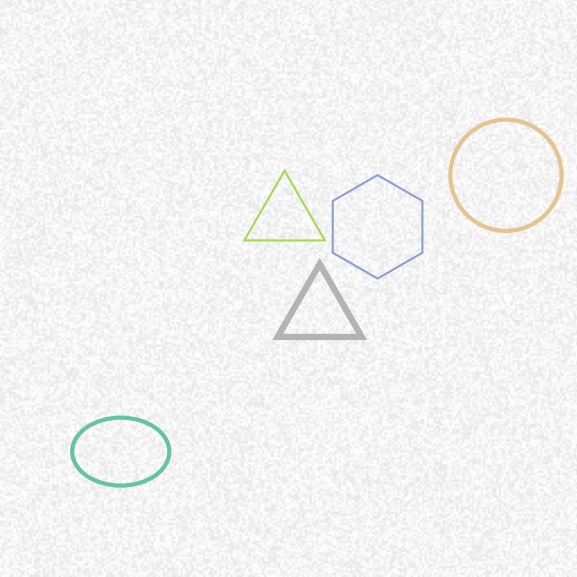[{"shape": "oval", "thickness": 2, "radius": 0.42, "center": [0.209, 0.217]}, {"shape": "hexagon", "thickness": 1, "radius": 0.45, "center": [0.654, 0.606]}, {"shape": "triangle", "thickness": 1, "radius": 0.4, "center": [0.493, 0.623]}, {"shape": "circle", "thickness": 2, "radius": 0.48, "center": [0.876, 0.696]}, {"shape": "triangle", "thickness": 3, "radius": 0.42, "center": [0.554, 0.458]}]